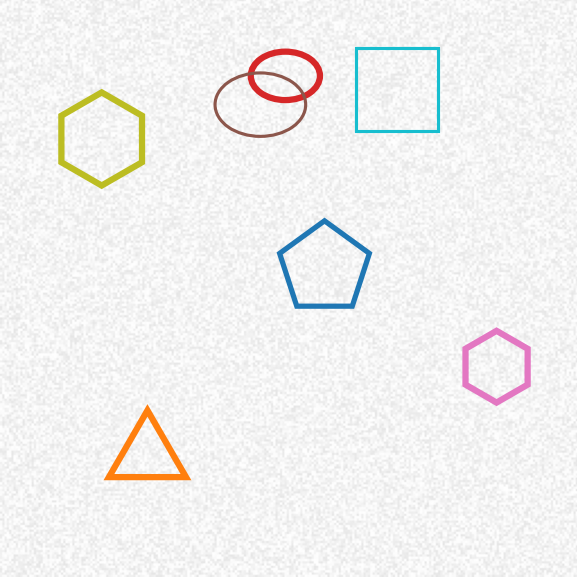[{"shape": "pentagon", "thickness": 2.5, "radius": 0.41, "center": [0.562, 0.535]}, {"shape": "triangle", "thickness": 3, "radius": 0.39, "center": [0.255, 0.211]}, {"shape": "oval", "thickness": 3, "radius": 0.3, "center": [0.494, 0.868]}, {"shape": "oval", "thickness": 1.5, "radius": 0.39, "center": [0.451, 0.818]}, {"shape": "hexagon", "thickness": 3, "radius": 0.31, "center": [0.86, 0.364]}, {"shape": "hexagon", "thickness": 3, "radius": 0.4, "center": [0.176, 0.758]}, {"shape": "square", "thickness": 1.5, "radius": 0.36, "center": [0.687, 0.845]}]